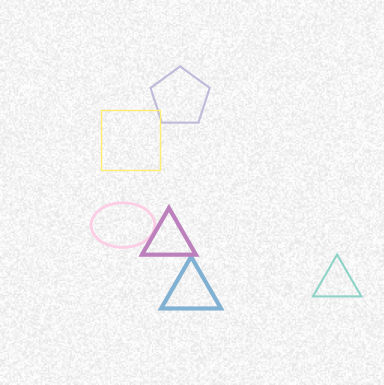[{"shape": "triangle", "thickness": 1.5, "radius": 0.36, "center": [0.876, 0.266]}, {"shape": "pentagon", "thickness": 1.5, "radius": 0.4, "center": [0.468, 0.747]}, {"shape": "triangle", "thickness": 3, "radius": 0.45, "center": [0.496, 0.244]}, {"shape": "oval", "thickness": 2, "radius": 0.41, "center": [0.319, 0.415]}, {"shape": "triangle", "thickness": 3, "radius": 0.4, "center": [0.439, 0.379]}, {"shape": "square", "thickness": 1, "radius": 0.39, "center": [0.339, 0.636]}]